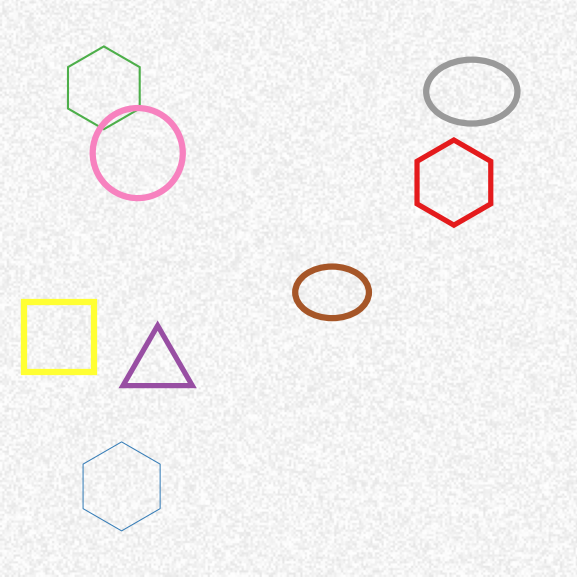[{"shape": "hexagon", "thickness": 2.5, "radius": 0.37, "center": [0.786, 0.683]}, {"shape": "hexagon", "thickness": 0.5, "radius": 0.39, "center": [0.211, 0.157]}, {"shape": "hexagon", "thickness": 1, "radius": 0.36, "center": [0.18, 0.847]}, {"shape": "triangle", "thickness": 2.5, "radius": 0.35, "center": [0.273, 0.366]}, {"shape": "square", "thickness": 3, "radius": 0.3, "center": [0.102, 0.416]}, {"shape": "oval", "thickness": 3, "radius": 0.32, "center": [0.575, 0.493]}, {"shape": "circle", "thickness": 3, "radius": 0.39, "center": [0.238, 0.734]}, {"shape": "oval", "thickness": 3, "radius": 0.39, "center": [0.817, 0.841]}]